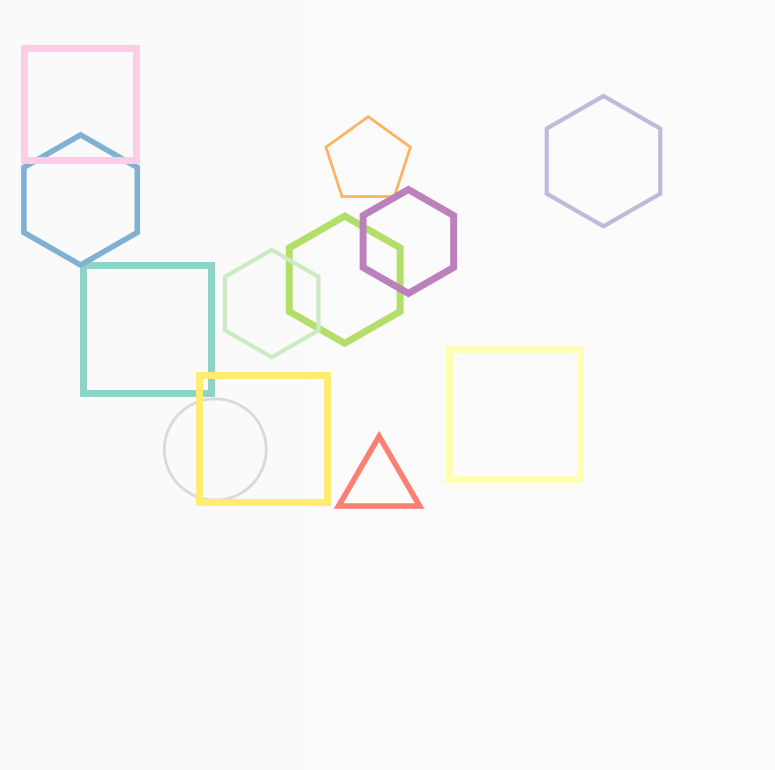[{"shape": "square", "thickness": 2.5, "radius": 0.42, "center": [0.19, 0.573]}, {"shape": "square", "thickness": 2.5, "radius": 0.42, "center": [0.664, 0.462]}, {"shape": "hexagon", "thickness": 1.5, "radius": 0.42, "center": [0.779, 0.791]}, {"shape": "triangle", "thickness": 2, "radius": 0.3, "center": [0.489, 0.373]}, {"shape": "hexagon", "thickness": 2, "radius": 0.42, "center": [0.104, 0.74]}, {"shape": "pentagon", "thickness": 1, "radius": 0.29, "center": [0.475, 0.791]}, {"shape": "hexagon", "thickness": 2.5, "radius": 0.41, "center": [0.445, 0.637]}, {"shape": "square", "thickness": 2.5, "radius": 0.36, "center": [0.103, 0.865]}, {"shape": "circle", "thickness": 1, "radius": 0.33, "center": [0.278, 0.416]}, {"shape": "hexagon", "thickness": 2.5, "radius": 0.34, "center": [0.527, 0.686]}, {"shape": "hexagon", "thickness": 1.5, "radius": 0.35, "center": [0.351, 0.606]}, {"shape": "square", "thickness": 2.5, "radius": 0.41, "center": [0.34, 0.431]}]